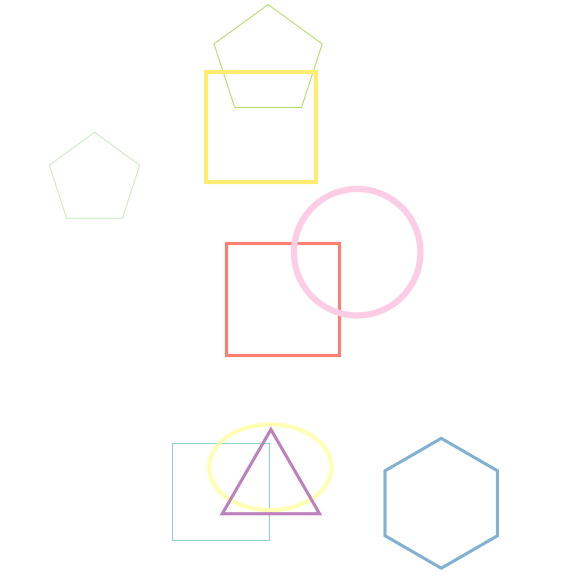[{"shape": "square", "thickness": 0.5, "radius": 0.42, "center": [0.382, 0.149]}, {"shape": "oval", "thickness": 2, "radius": 0.53, "center": [0.468, 0.19]}, {"shape": "square", "thickness": 1.5, "radius": 0.49, "center": [0.489, 0.481]}, {"shape": "hexagon", "thickness": 1.5, "radius": 0.56, "center": [0.764, 0.128]}, {"shape": "pentagon", "thickness": 0.5, "radius": 0.49, "center": [0.464, 0.893]}, {"shape": "circle", "thickness": 3, "radius": 0.55, "center": [0.619, 0.562]}, {"shape": "triangle", "thickness": 1.5, "radius": 0.49, "center": [0.469, 0.158]}, {"shape": "pentagon", "thickness": 0.5, "radius": 0.41, "center": [0.164, 0.688]}, {"shape": "square", "thickness": 2, "radius": 0.47, "center": [0.452, 0.779]}]